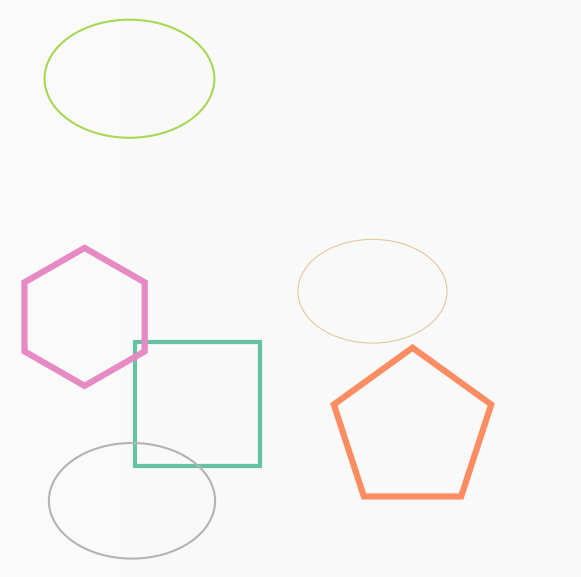[{"shape": "square", "thickness": 2, "radius": 0.54, "center": [0.34, 0.299]}, {"shape": "pentagon", "thickness": 3, "radius": 0.71, "center": [0.71, 0.255]}, {"shape": "hexagon", "thickness": 3, "radius": 0.6, "center": [0.146, 0.45]}, {"shape": "oval", "thickness": 1, "radius": 0.73, "center": [0.223, 0.863]}, {"shape": "oval", "thickness": 0.5, "radius": 0.64, "center": [0.641, 0.495]}, {"shape": "oval", "thickness": 1, "radius": 0.72, "center": [0.227, 0.132]}]